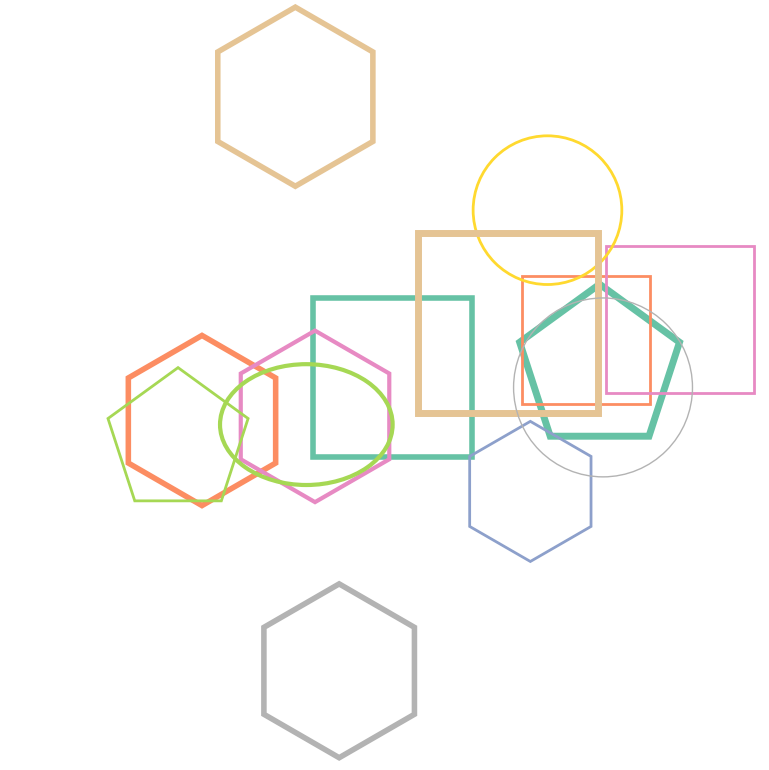[{"shape": "square", "thickness": 2, "radius": 0.52, "center": [0.509, 0.51]}, {"shape": "pentagon", "thickness": 2.5, "radius": 0.55, "center": [0.779, 0.522]}, {"shape": "square", "thickness": 1, "radius": 0.42, "center": [0.761, 0.559]}, {"shape": "hexagon", "thickness": 2, "radius": 0.55, "center": [0.262, 0.454]}, {"shape": "hexagon", "thickness": 1, "radius": 0.45, "center": [0.689, 0.362]}, {"shape": "square", "thickness": 1, "radius": 0.48, "center": [0.883, 0.585]}, {"shape": "hexagon", "thickness": 1.5, "radius": 0.56, "center": [0.409, 0.459]}, {"shape": "pentagon", "thickness": 1, "radius": 0.48, "center": [0.231, 0.427]}, {"shape": "oval", "thickness": 1.5, "radius": 0.56, "center": [0.398, 0.449]}, {"shape": "circle", "thickness": 1, "radius": 0.48, "center": [0.711, 0.727]}, {"shape": "square", "thickness": 2.5, "radius": 0.58, "center": [0.66, 0.581]}, {"shape": "hexagon", "thickness": 2, "radius": 0.58, "center": [0.384, 0.874]}, {"shape": "hexagon", "thickness": 2, "radius": 0.56, "center": [0.44, 0.129]}, {"shape": "circle", "thickness": 0.5, "radius": 0.58, "center": [0.783, 0.497]}]